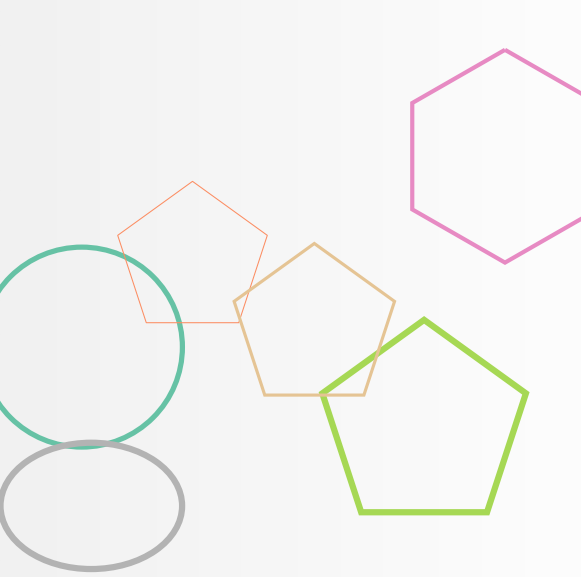[{"shape": "circle", "thickness": 2.5, "radius": 0.87, "center": [0.141, 0.398]}, {"shape": "pentagon", "thickness": 0.5, "radius": 0.68, "center": [0.331, 0.55]}, {"shape": "hexagon", "thickness": 2, "radius": 0.92, "center": [0.869, 0.729]}, {"shape": "pentagon", "thickness": 3, "radius": 0.92, "center": [0.73, 0.261]}, {"shape": "pentagon", "thickness": 1.5, "radius": 0.73, "center": [0.541, 0.432]}, {"shape": "oval", "thickness": 3, "radius": 0.78, "center": [0.157, 0.123]}]